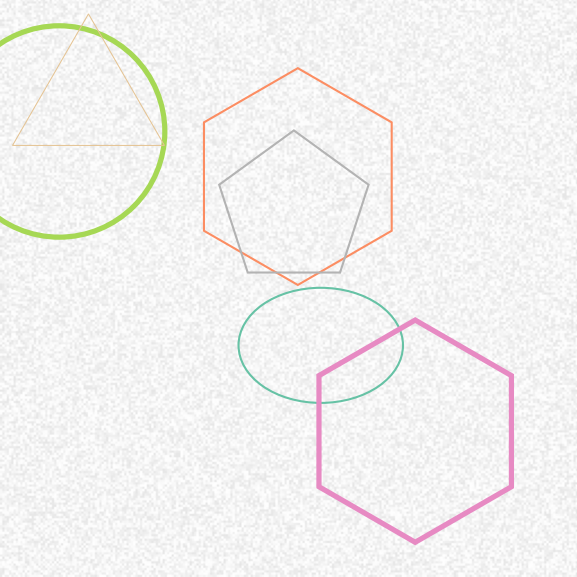[{"shape": "oval", "thickness": 1, "radius": 0.71, "center": [0.555, 0.401]}, {"shape": "hexagon", "thickness": 1, "radius": 0.94, "center": [0.516, 0.693]}, {"shape": "hexagon", "thickness": 2.5, "radius": 0.96, "center": [0.719, 0.253]}, {"shape": "circle", "thickness": 2.5, "radius": 0.92, "center": [0.102, 0.771]}, {"shape": "triangle", "thickness": 0.5, "radius": 0.76, "center": [0.153, 0.823]}, {"shape": "pentagon", "thickness": 1, "radius": 0.68, "center": [0.509, 0.637]}]